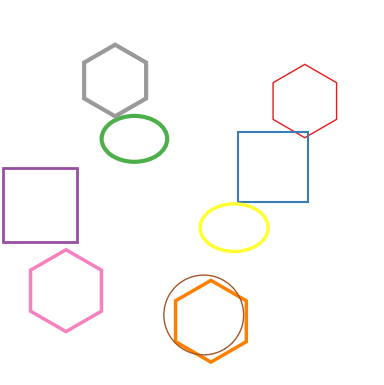[{"shape": "hexagon", "thickness": 1, "radius": 0.48, "center": [0.792, 0.738]}, {"shape": "square", "thickness": 1.5, "radius": 0.45, "center": [0.709, 0.566]}, {"shape": "oval", "thickness": 3, "radius": 0.43, "center": [0.349, 0.639]}, {"shape": "square", "thickness": 2, "radius": 0.48, "center": [0.103, 0.467]}, {"shape": "hexagon", "thickness": 2.5, "radius": 0.53, "center": [0.548, 0.166]}, {"shape": "oval", "thickness": 2.5, "radius": 0.44, "center": [0.608, 0.409]}, {"shape": "circle", "thickness": 1, "radius": 0.52, "center": [0.529, 0.182]}, {"shape": "hexagon", "thickness": 2.5, "radius": 0.53, "center": [0.171, 0.245]}, {"shape": "hexagon", "thickness": 3, "radius": 0.46, "center": [0.299, 0.791]}]